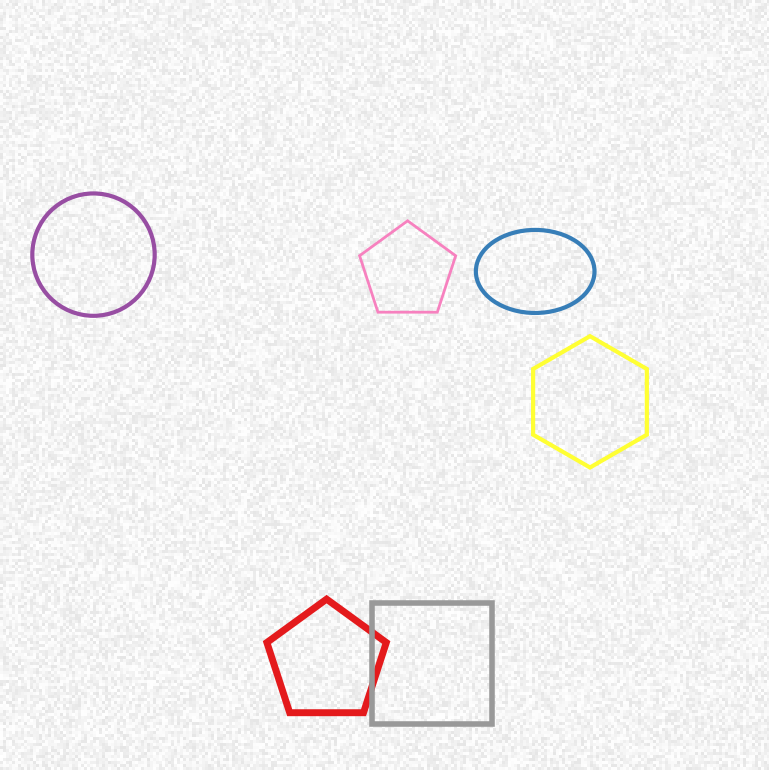[{"shape": "pentagon", "thickness": 2.5, "radius": 0.41, "center": [0.424, 0.14]}, {"shape": "oval", "thickness": 1.5, "radius": 0.39, "center": [0.695, 0.647]}, {"shape": "circle", "thickness": 1.5, "radius": 0.4, "center": [0.121, 0.669]}, {"shape": "hexagon", "thickness": 1.5, "radius": 0.43, "center": [0.766, 0.478]}, {"shape": "pentagon", "thickness": 1, "radius": 0.33, "center": [0.529, 0.648]}, {"shape": "square", "thickness": 2, "radius": 0.39, "center": [0.561, 0.138]}]